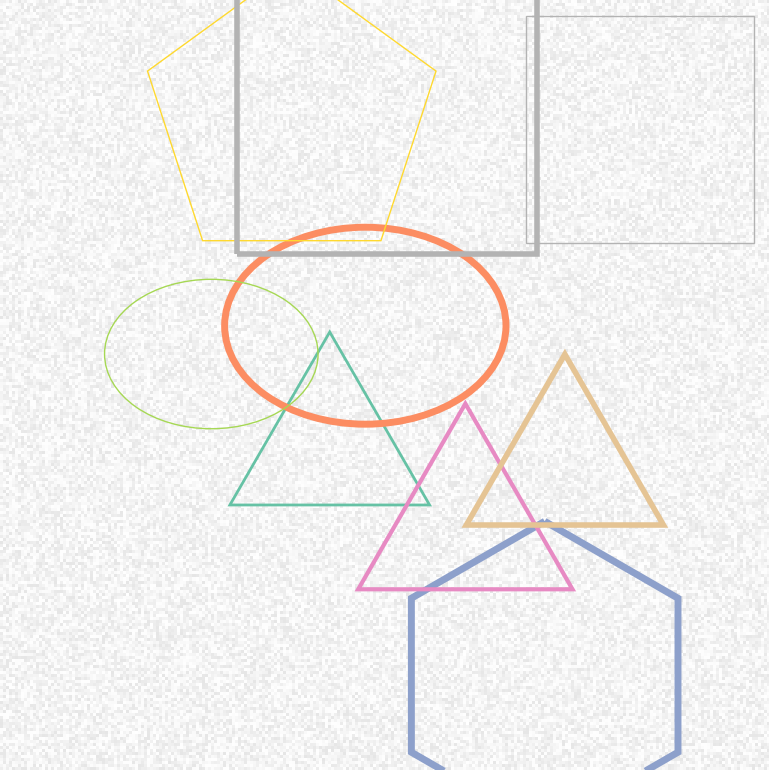[{"shape": "triangle", "thickness": 1, "radius": 0.75, "center": [0.428, 0.419]}, {"shape": "oval", "thickness": 2.5, "radius": 0.91, "center": [0.474, 0.577]}, {"shape": "hexagon", "thickness": 2.5, "radius": 1.0, "center": [0.707, 0.123]}, {"shape": "triangle", "thickness": 1.5, "radius": 0.8, "center": [0.604, 0.315]}, {"shape": "oval", "thickness": 0.5, "radius": 0.69, "center": [0.274, 0.54]}, {"shape": "pentagon", "thickness": 0.5, "radius": 0.98, "center": [0.379, 0.847]}, {"shape": "triangle", "thickness": 2, "radius": 0.74, "center": [0.734, 0.392]}, {"shape": "square", "thickness": 0.5, "radius": 0.74, "center": [0.831, 0.832]}, {"shape": "square", "thickness": 2, "radius": 0.98, "center": [0.503, 0.866]}]